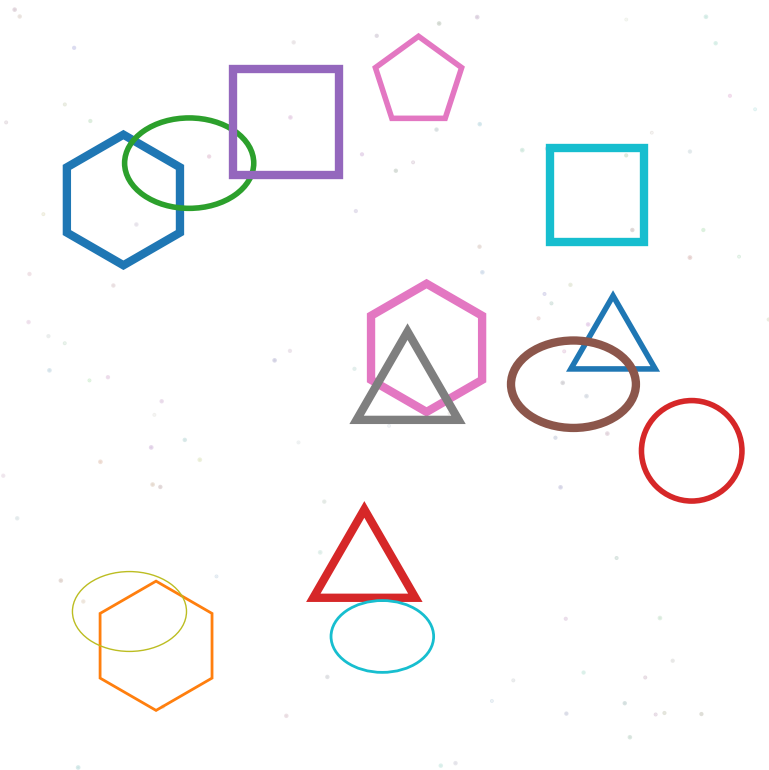[{"shape": "triangle", "thickness": 2, "radius": 0.32, "center": [0.796, 0.553]}, {"shape": "hexagon", "thickness": 3, "radius": 0.42, "center": [0.16, 0.74]}, {"shape": "hexagon", "thickness": 1, "radius": 0.42, "center": [0.203, 0.161]}, {"shape": "oval", "thickness": 2, "radius": 0.42, "center": [0.246, 0.788]}, {"shape": "triangle", "thickness": 3, "radius": 0.38, "center": [0.473, 0.262]}, {"shape": "circle", "thickness": 2, "radius": 0.33, "center": [0.898, 0.415]}, {"shape": "square", "thickness": 3, "radius": 0.34, "center": [0.372, 0.841]}, {"shape": "oval", "thickness": 3, "radius": 0.41, "center": [0.745, 0.501]}, {"shape": "pentagon", "thickness": 2, "radius": 0.29, "center": [0.544, 0.894]}, {"shape": "hexagon", "thickness": 3, "radius": 0.42, "center": [0.554, 0.548]}, {"shape": "triangle", "thickness": 3, "radius": 0.38, "center": [0.529, 0.493]}, {"shape": "oval", "thickness": 0.5, "radius": 0.37, "center": [0.168, 0.206]}, {"shape": "oval", "thickness": 1, "radius": 0.33, "center": [0.497, 0.173]}, {"shape": "square", "thickness": 3, "radius": 0.3, "center": [0.776, 0.747]}]